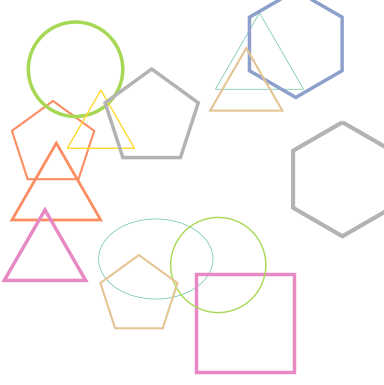[{"shape": "triangle", "thickness": 0.5, "radius": 0.66, "center": [0.674, 0.834]}, {"shape": "oval", "thickness": 0.5, "radius": 0.74, "center": [0.405, 0.327]}, {"shape": "pentagon", "thickness": 1.5, "radius": 0.56, "center": [0.138, 0.625]}, {"shape": "triangle", "thickness": 2, "radius": 0.67, "center": [0.146, 0.495]}, {"shape": "hexagon", "thickness": 2.5, "radius": 0.69, "center": [0.768, 0.886]}, {"shape": "triangle", "thickness": 2.5, "radius": 0.61, "center": [0.117, 0.333]}, {"shape": "square", "thickness": 2.5, "radius": 0.64, "center": [0.636, 0.162]}, {"shape": "circle", "thickness": 1, "radius": 0.62, "center": [0.567, 0.312]}, {"shape": "circle", "thickness": 2.5, "radius": 0.61, "center": [0.196, 0.82]}, {"shape": "triangle", "thickness": 1, "radius": 0.5, "center": [0.262, 0.665]}, {"shape": "triangle", "thickness": 1.5, "radius": 0.54, "center": [0.64, 0.767]}, {"shape": "pentagon", "thickness": 1.5, "radius": 0.53, "center": [0.361, 0.232]}, {"shape": "hexagon", "thickness": 3, "radius": 0.74, "center": [0.889, 0.534]}, {"shape": "pentagon", "thickness": 2.5, "radius": 0.64, "center": [0.394, 0.694]}]